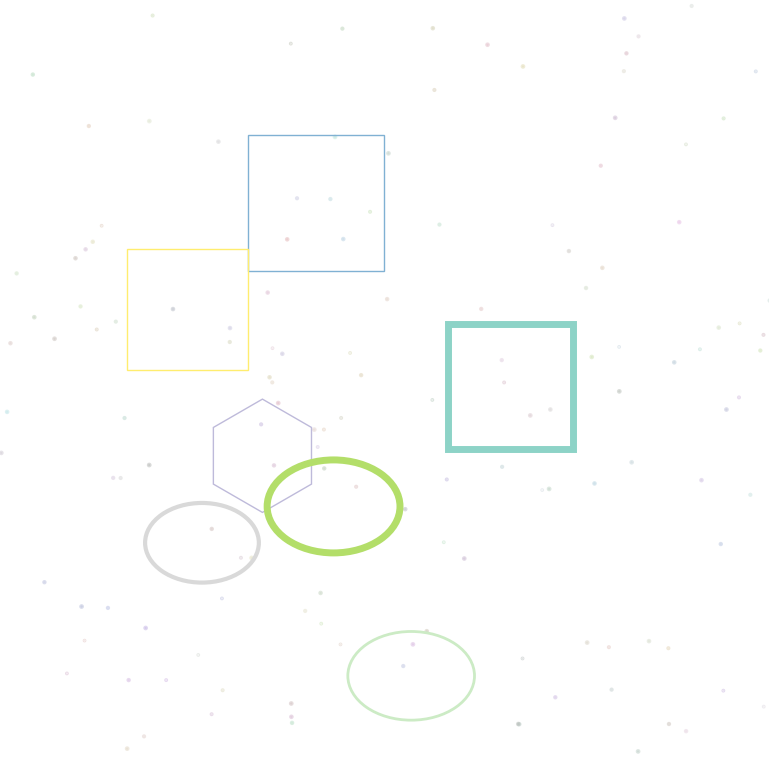[{"shape": "square", "thickness": 2.5, "radius": 0.41, "center": [0.663, 0.498]}, {"shape": "hexagon", "thickness": 0.5, "radius": 0.37, "center": [0.341, 0.408]}, {"shape": "square", "thickness": 0.5, "radius": 0.44, "center": [0.411, 0.736]}, {"shape": "oval", "thickness": 2.5, "radius": 0.43, "center": [0.433, 0.342]}, {"shape": "oval", "thickness": 1.5, "radius": 0.37, "center": [0.262, 0.295]}, {"shape": "oval", "thickness": 1, "radius": 0.41, "center": [0.534, 0.122]}, {"shape": "square", "thickness": 0.5, "radius": 0.39, "center": [0.243, 0.598]}]